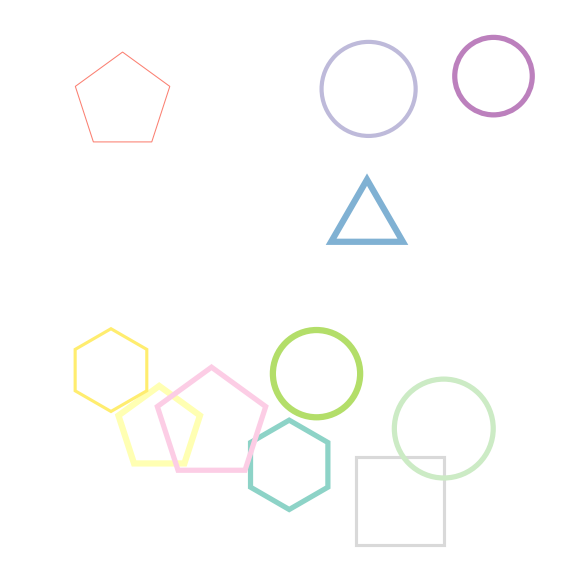[{"shape": "hexagon", "thickness": 2.5, "radius": 0.39, "center": [0.501, 0.194]}, {"shape": "pentagon", "thickness": 3, "radius": 0.37, "center": [0.276, 0.257]}, {"shape": "circle", "thickness": 2, "radius": 0.41, "center": [0.638, 0.845]}, {"shape": "pentagon", "thickness": 0.5, "radius": 0.43, "center": [0.212, 0.823]}, {"shape": "triangle", "thickness": 3, "radius": 0.36, "center": [0.636, 0.616]}, {"shape": "circle", "thickness": 3, "radius": 0.38, "center": [0.548, 0.352]}, {"shape": "pentagon", "thickness": 2.5, "radius": 0.49, "center": [0.366, 0.265]}, {"shape": "square", "thickness": 1.5, "radius": 0.38, "center": [0.693, 0.131]}, {"shape": "circle", "thickness": 2.5, "radius": 0.34, "center": [0.855, 0.867]}, {"shape": "circle", "thickness": 2.5, "radius": 0.43, "center": [0.768, 0.257]}, {"shape": "hexagon", "thickness": 1.5, "radius": 0.36, "center": [0.192, 0.358]}]